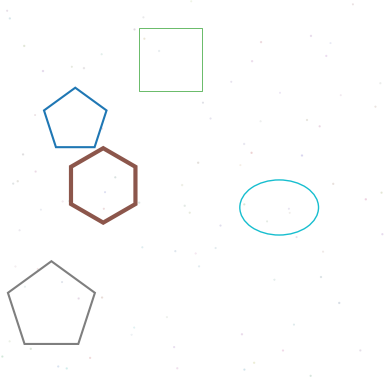[{"shape": "pentagon", "thickness": 1.5, "radius": 0.43, "center": [0.195, 0.687]}, {"shape": "square", "thickness": 0.5, "radius": 0.41, "center": [0.442, 0.846]}, {"shape": "hexagon", "thickness": 3, "radius": 0.48, "center": [0.268, 0.518]}, {"shape": "pentagon", "thickness": 1.5, "radius": 0.59, "center": [0.134, 0.203]}, {"shape": "oval", "thickness": 1, "radius": 0.51, "center": [0.725, 0.461]}]